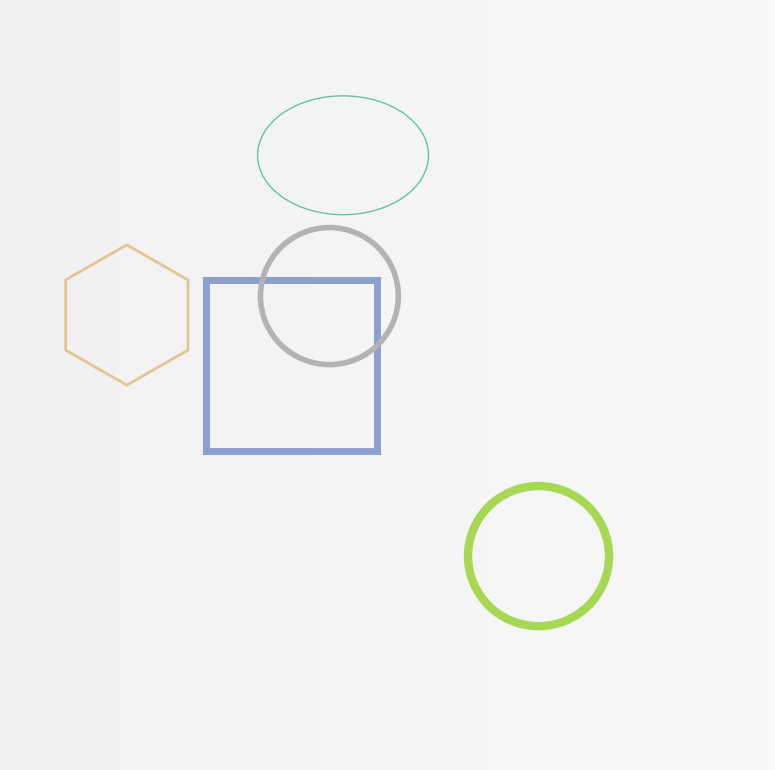[{"shape": "oval", "thickness": 0.5, "radius": 0.55, "center": [0.443, 0.798]}, {"shape": "square", "thickness": 2.5, "radius": 0.55, "center": [0.376, 0.525]}, {"shape": "circle", "thickness": 3, "radius": 0.45, "center": [0.695, 0.278]}, {"shape": "hexagon", "thickness": 1, "radius": 0.46, "center": [0.164, 0.591]}, {"shape": "circle", "thickness": 2, "radius": 0.44, "center": [0.425, 0.615]}]